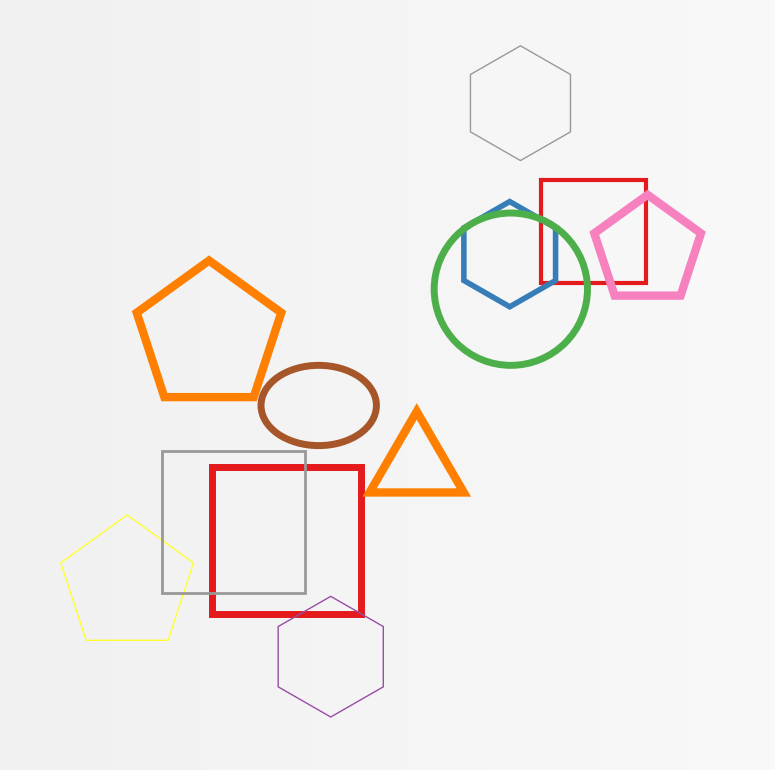[{"shape": "square", "thickness": 2.5, "radius": 0.48, "center": [0.37, 0.298]}, {"shape": "square", "thickness": 1.5, "radius": 0.34, "center": [0.766, 0.699]}, {"shape": "hexagon", "thickness": 2, "radius": 0.34, "center": [0.658, 0.67]}, {"shape": "circle", "thickness": 2.5, "radius": 0.49, "center": [0.659, 0.624]}, {"shape": "hexagon", "thickness": 0.5, "radius": 0.39, "center": [0.427, 0.147]}, {"shape": "triangle", "thickness": 3, "radius": 0.35, "center": [0.538, 0.396]}, {"shape": "pentagon", "thickness": 3, "radius": 0.49, "center": [0.27, 0.564]}, {"shape": "pentagon", "thickness": 0.5, "radius": 0.45, "center": [0.164, 0.241]}, {"shape": "oval", "thickness": 2.5, "radius": 0.37, "center": [0.411, 0.473]}, {"shape": "pentagon", "thickness": 3, "radius": 0.36, "center": [0.836, 0.675]}, {"shape": "square", "thickness": 1, "radius": 0.46, "center": [0.302, 0.322]}, {"shape": "hexagon", "thickness": 0.5, "radius": 0.37, "center": [0.672, 0.866]}]